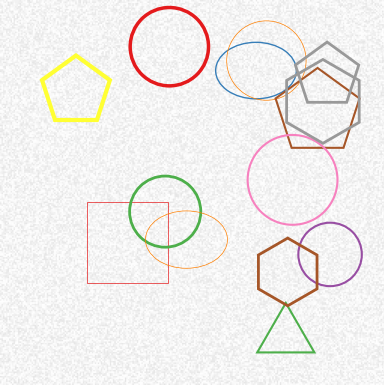[{"shape": "square", "thickness": 0.5, "radius": 0.53, "center": [0.331, 0.37]}, {"shape": "circle", "thickness": 2.5, "radius": 0.51, "center": [0.44, 0.879]}, {"shape": "oval", "thickness": 1, "radius": 0.52, "center": [0.665, 0.817]}, {"shape": "circle", "thickness": 2, "radius": 0.46, "center": [0.429, 0.45]}, {"shape": "triangle", "thickness": 1.5, "radius": 0.43, "center": [0.742, 0.127]}, {"shape": "circle", "thickness": 1.5, "radius": 0.41, "center": [0.857, 0.339]}, {"shape": "oval", "thickness": 0.5, "radius": 0.53, "center": [0.484, 0.378]}, {"shape": "circle", "thickness": 0.5, "radius": 0.52, "center": [0.692, 0.843]}, {"shape": "pentagon", "thickness": 3, "radius": 0.46, "center": [0.197, 0.763]}, {"shape": "pentagon", "thickness": 1.5, "radius": 0.57, "center": [0.825, 0.709]}, {"shape": "hexagon", "thickness": 2, "radius": 0.44, "center": [0.747, 0.294]}, {"shape": "circle", "thickness": 1.5, "radius": 0.58, "center": [0.76, 0.533]}, {"shape": "pentagon", "thickness": 2, "radius": 0.43, "center": [0.85, 0.804]}, {"shape": "hexagon", "thickness": 2, "radius": 0.54, "center": [0.839, 0.737]}]